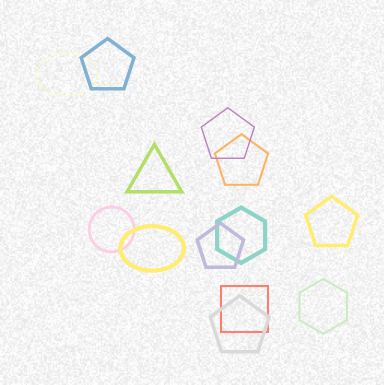[{"shape": "hexagon", "thickness": 3, "radius": 0.36, "center": [0.626, 0.389]}, {"shape": "oval", "thickness": 0.5, "radius": 0.4, "center": [0.173, 0.806]}, {"shape": "pentagon", "thickness": 2.5, "radius": 0.32, "center": [0.572, 0.357]}, {"shape": "square", "thickness": 1.5, "radius": 0.3, "center": [0.635, 0.198]}, {"shape": "pentagon", "thickness": 2.5, "radius": 0.36, "center": [0.279, 0.828]}, {"shape": "pentagon", "thickness": 1.5, "radius": 0.36, "center": [0.627, 0.579]}, {"shape": "triangle", "thickness": 2.5, "radius": 0.41, "center": [0.401, 0.543]}, {"shape": "circle", "thickness": 2, "radius": 0.29, "center": [0.29, 0.404]}, {"shape": "pentagon", "thickness": 2.5, "radius": 0.4, "center": [0.623, 0.152]}, {"shape": "pentagon", "thickness": 1, "radius": 0.36, "center": [0.592, 0.648]}, {"shape": "hexagon", "thickness": 1.5, "radius": 0.36, "center": [0.84, 0.204]}, {"shape": "oval", "thickness": 3, "radius": 0.41, "center": [0.395, 0.355]}, {"shape": "pentagon", "thickness": 2.5, "radius": 0.35, "center": [0.861, 0.42]}]